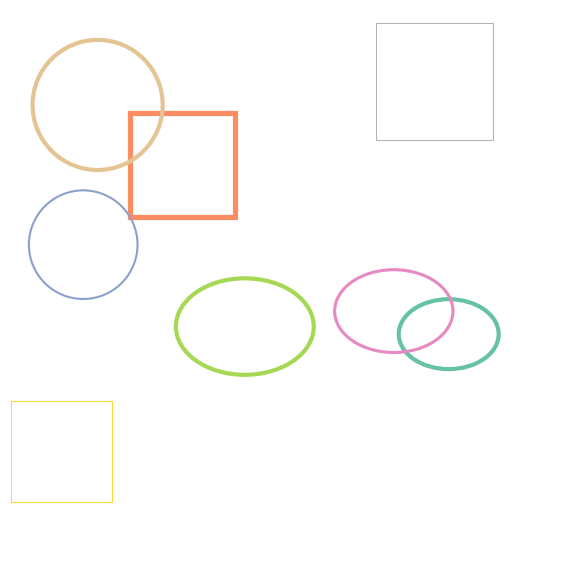[{"shape": "oval", "thickness": 2, "radius": 0.43, "center": [0.777, 0.421]}, {"shape": "square", "thickness": 2.5, "radius": 0.45, "center": [0.316, 0.714]}, {"shape": "circle", "thickness": 1, "radius": 0.47, "center": [0.144, 0.575]}, {"shape": "oval", "thickness": 1.5, "radius": 0.51, "center": [0.682, 0.46]}, {"shape": "oval", "thickness": 2, "radius": 0.6, "center": [0.424, 0.434]}, {"shape": "square", "thickness": 0.5, "radius": 0.44, "center": [0.106, 0.218]}, {"shape": "circle", "thickness": 2, "radius": 0.56, "center": [0.169, 0.817]}, {"shape": "square", "thickness": 0.5, "radius": 0.51, "center": [0.752, 0.858]}]